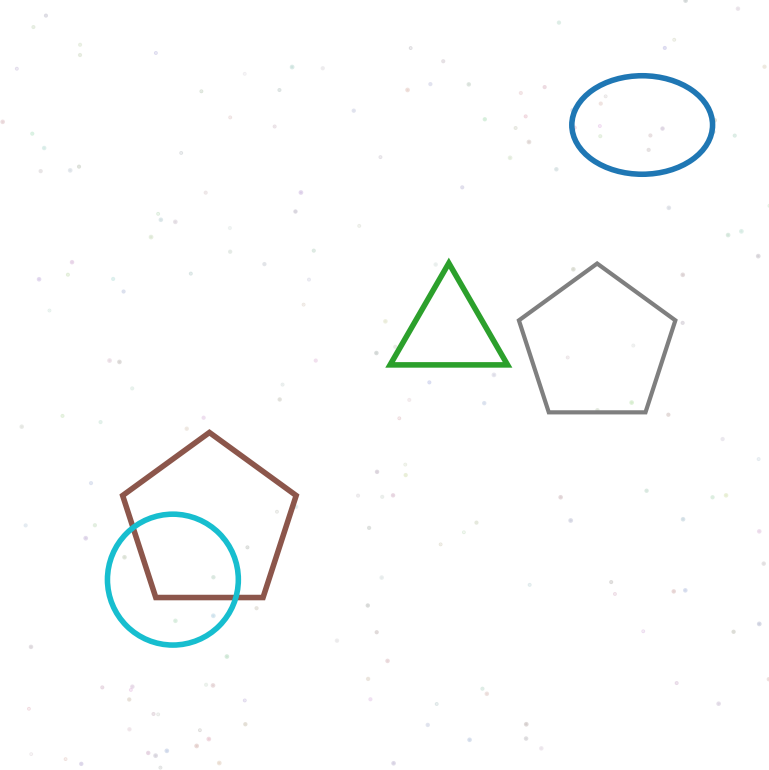[{"shape": "oval", "thickness": 2, "radius": 0.46, "center": [0.834, 0.838]}, {"shape": "triangle", "thickness": 2, "radius": 0.44, "center": [0.583, 0.57]}, {"shape": "pentagon", "thickness": 2, "radius": 0.59, "center": [0.272, 0.32]}, {"shape": "pentagon", "thickness": 1.5, "radius": 0.53, "center": [0.776, 0.551]}, {"shape": "circle", "thickness": 2, "radius": 0.42, "center": [0.225, 0.247]}]